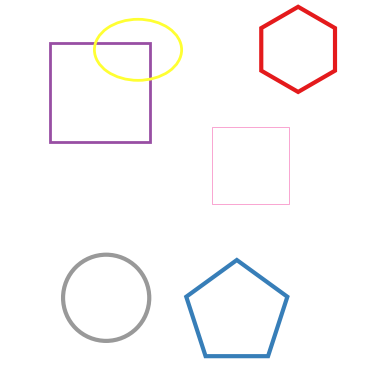[{"shape": "hexagon", "thickness": 3, "radius": 0.55, "center": [0.774, 0.872]}, {"shape": "pentagon", "thickness": 3, "radius": 0.69, "center": [0.615, 0.187]}, {"shape": "square", "thickness": 2, "radius": 0.65, "center": [0.26, 0.759]}, {"shape": "oval", "thickness": 2, "radius": 0.57, "center": [0.358, 0.871]}, {"shape": "square", "thickness": 0.5, "radius": 0.5, "center": [0.65, 0.57]}, {"shape": "circle", "thickness": 3, "radius": 0.56, "center": [0.276, 0.227]}]